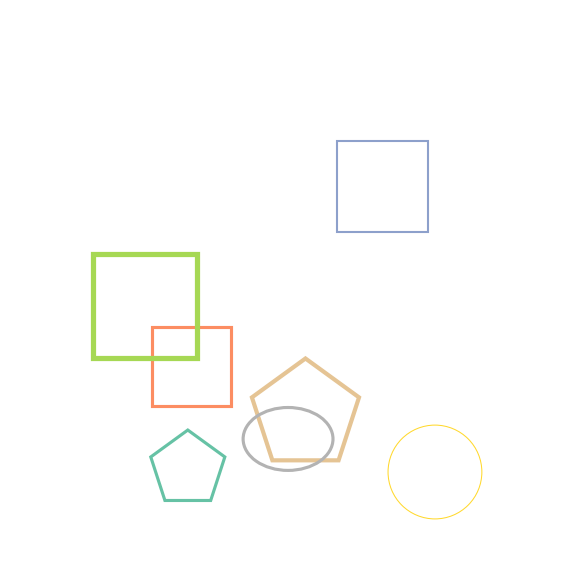[{"shape": "pentagon", "thickness": 1.5, "radius": 0.34, "center": [0.325, 0.187]}, {"shape": "square", "thickness": 1.5, "radius": 0.34, "center": [0.332, 0.365]}, {"shape": "square", "thickness": 1, "radius": 0.39, "center": [0.663, 0.676]}, {"shape": "square", "thickness": 2.5, "radius": 0.45, "center": [0.251, 0.469]}, {"shape": "circle", "thickness": 0.5, "radius": 0.41, "center": [0.753, 0.182]}, {"shape": "pentagon", "thickness": 2, "radius": 0.49, "center": [0.529, 0.281]}, {"shape": "oval", "thickness": 1.5, "radius": 0.39, "center": [0.499, 0.239]}]